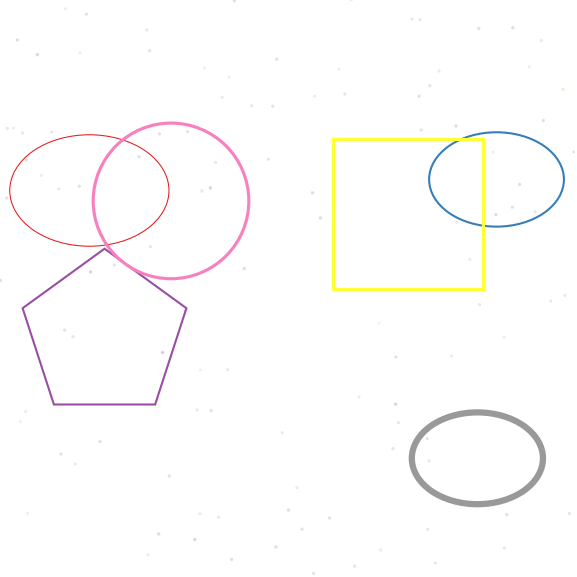[{"shape": "oval", "thickness": 0.5, "radius": 0.69, "center": [0.155, 0.669]}, {"shape": "oval", "thickness": 1, "radius": 0.58, "center": [0.86, 0.688]}, {"shape": "pentagon", "thickness": 1, "radius": 0.75, "center": [0.181, 0.419]}, {"shape": "square", "thickness": 1.5, "radius": 0.65, "center": [0.707, 0.629]}, {"shape": "circle", "thickness": 1.5, "radius": 0.67, "center": [0.296, 0.651]}, {"shape": "oval", "thickness": 3, "radius": 0.57, "center": [0.827, 0.206]}]